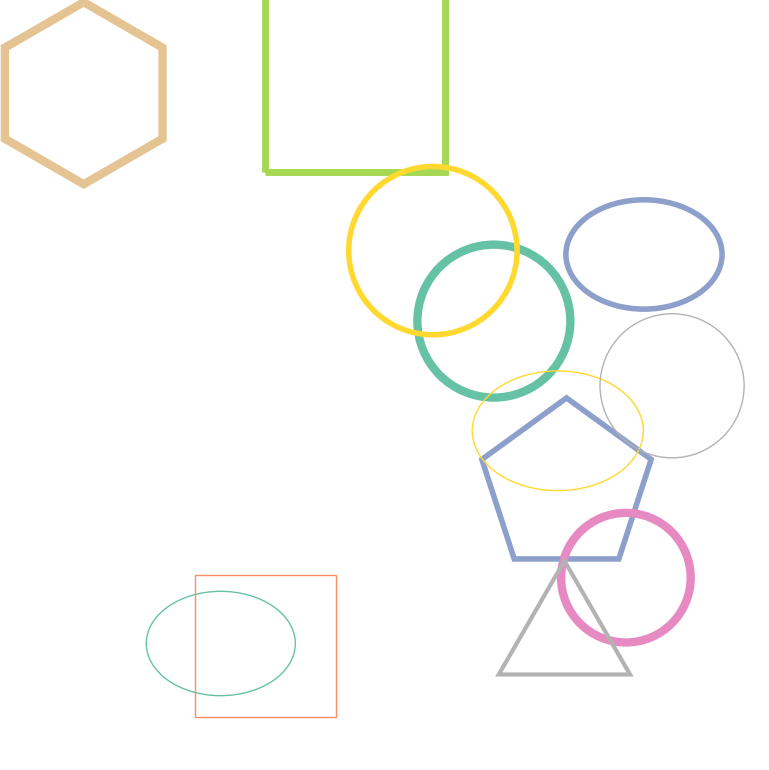[{"shape": "oval", "thickness": 0.5, "radius": 0.48, "center": [0.287, 0.164]}, {"shape": "circle", "thickness": 3, "radius": 0.5, "center": [0.641, 0.583]}, {"shape": "square", "thickness": 0.5, "radius": 0.46, "center": [0.345, 0.161]}, {"shape": "pentagon", "thickness": 2, "radius": 0.58, "center": [0.736, 0.368]}, {"shape": "oval", "thickness": 2, "radius": 0.51, "center": [0.836, 0.67]}, {"shape": "circle", "thickness": 3, "radius": 0.42, "center": [0.813, 0.25]}, {"shape": "square", "thickness": 2.5, "radius": 0.59, "center": [0.461, 0.893]}, {"shape": "oval", "thickness": 0.5, "radius": 0.56, "center": [0.724, 0.441]}, {"shape": "circle", "thickness": 2, "radius": 0.55, "center": [0.562, 0.675]}, {"shape": "hexagon", "thickness": 3, "radius": 0.59, "center": [0.109, 0.879]}, {"shape": "triangle", "thickness": 1.5, "radius": 0.49, "center": [0.733, 0.173]}, {"shape": "circle", "thickness": 0.5, "radius": 0.47, "center": [0.873, 0.499]}]